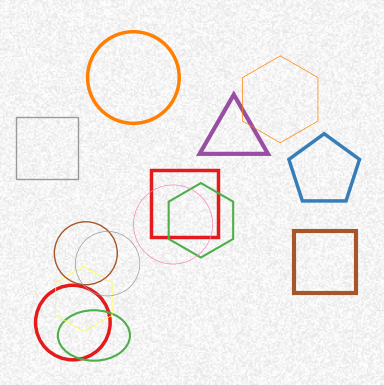[{"shape": "square", "thickness": 2.5, "radius": 0.43, "center": [0.48, 0.472]}, {"shape": "circle", "thickness": 2.5, "radius": 0.48, "center": [0.189, 0.162]}, {"shape": "pentagon", "thickness": 2.5, "radius": 0.48, "center": [0.842, 0.556]}, {"shape": "oval", "thickness": 1.5, "radius": 0.47, "center": [0.244, 0.129]}, {"shape": "hexagon", "thickness": 1.5, "radius": 0.48, "center": [0.522, 0.428]}, {"shape": "triangle", "thickness": 3, "radius": 0.51, "center": [0.607, 0.652]}, {"shape": "hexagon", "thickness": 0.5, "radius": 0.56, "center": [0.728, 0.742]}, {"shape": "circle", "thickness": 2.5, "radius": 0.59, "center": [0.347, 0.799]}, {"shape": "hexagon", "thickness": 0.5, "radius": 0.42, "center": [0.218, 0.223]}, {"shape": "circle", "thickness": 1, "radius": 0.41, "center": [0.223, 0.342]}, {"shape": "square", "thickness": 3, "radius": 0.4, "center": [0.844, 0.32]}, {"shape": "circle", "thickness": 0.5, "radius": 0.51, "center": [0.45, 0.417]}, {"shape": "circle", "thickness": 0.5, "radius": 0.42, "center": [0.279, 0.315]}, {"shape": "square", "thickness": 1, "radius": 0.4, "center": [0.121, 0.615]}]